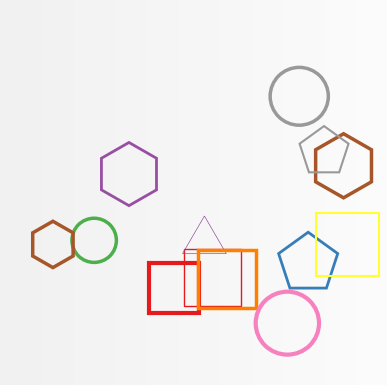[{"shape": "square", "thickness": 1, "radius": 0.37, "center": [0.549, 0.28]}, {"shape": "square", "thickness": 3, "radius": 0.32, "center": [0.45, 0.251]}, {"shape": "pentagon", "thickness": 2, "radius": 0.4, "center": [0.795, 0.317]}, {"shape": "circle", "thickness": 2.5, "radius": 0.29, "center": [0.243, 0.376]}, {"shape": "triangle", "thickness": 0.5, "radius": 0.33, "center": [0.528, 0.374]}, {"shape": "hexagon", "thickness": 2, "radius": 0.41, "center": [0.333, 0.548]}, {"shape": "square", "thickness": 2.5, "radius": 0.38, "center": [0.586, 0.275]}, {"shape": "square", "thickness": 1.5, "radius": 0.41, "center": [0.897, 0.366]}, {"shape": "hexagon", "thickness": 2.5, "radius": 0.42, "center": [0.887, 0.569]}, {"shape": "hexagon", "thickness": 2.5, "radius": 0.3, "center": [0.137, 0.365]}, {"shape": "circle", "thickness": 3, "radius": 0.41, "center": [0.742, 0.161]}, {"shape": "pentagon", "thickness": 1.5, "radius": 0.33, "center": [0.836, 0.606]}, {"shape": "circle", "thickness": 2.5, "radius": 0.38, "center": [0.772, 0.75]}]